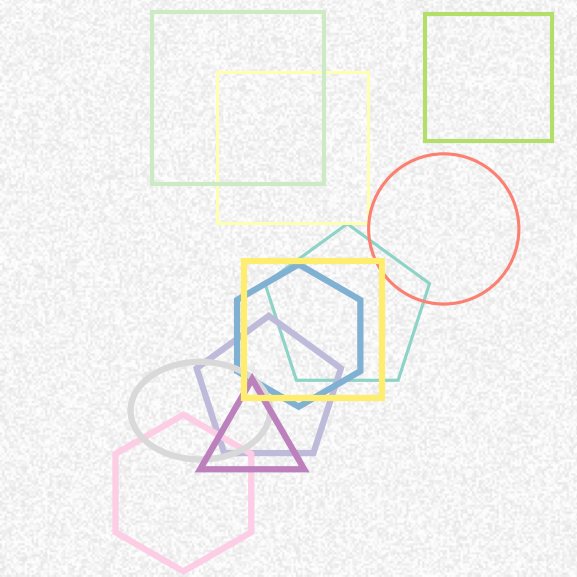[{"shape": "pentagon", "thickness": 1.5, "radius": 0.75, "center": [0.601, 0.462]}, {"shape": "square", "thickness": 1.5, "radius": 0.66, "center": [0.506, 0.744]}, {"shape": "pentagon", "thickness": 3, "radius": 0.66, "center": [0.465, 0.321]}, {"shape": "circle", "thickness": 1.5, "radius": 0.65, "center": [0.768, 0.603]}, {"shape": "hexagon", "thickness": 3, "radius": 0.62, "center": [0.517, 0.418]}, {"shape": "square", "thickness": 2, "radius": 0.55, "center": [0.846, 0.864]}, {"shape": "hexagon", "thickness": 3, "radius": 0.68, "center": [0.318, 0.145]}, {"shape": "oval", "thickness": 3, "radius": 0.6, "center": [0.347, 0.288]}, {"shape": "triangle", "thickness": 3, "radius": 0.52, "center": [0.437, 0.239]}, {"shape": "square", "thickness": 2, "radius": 0.74, "center": [0.413, 0.83]}, {"shape": "square", "thickness": 3, "radius": 0.59, "center": [0.542, 0.429]}]